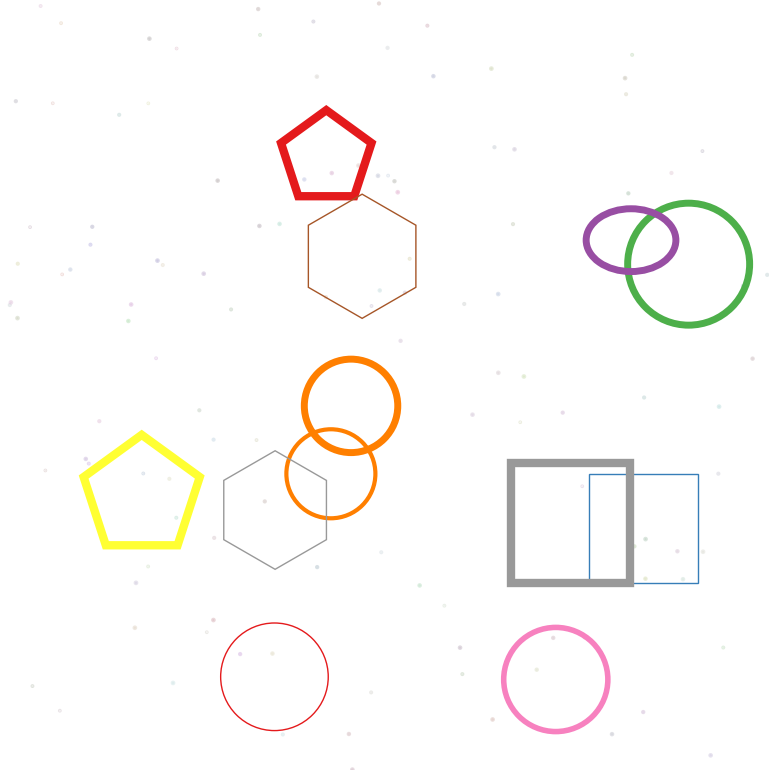[{"shape": "pentagon", "thickness": 3, "radius": 0.31, "center": [0.424, 0.795]}, {"shape": "circle", "thickness": 0.5, "radius": 0.35, "center": [0.356, 0.121]}, {"shape": "square", "thickness": 0.5, "radius": 0.35, "center": [0.835, 0.313]}, {"shape": "circle", "thickness": 2.5, "radius": 0.4, "center": [0.894, 0.657]}, {"shape": "oval", "thickness": 2.5, "radius": 0.29, "center": [0.82, 0.688]}, {"shape": "circle", "thickness": 2.5, "radius": 0.3, "center": [0.456, 0.473]}, {"shape": "circle", "thickness": 1.5, "radius": 0.29, "center": [0.43, 0.385]}, {"shape": "pentagon", "thickness": 3, "radius": 0.4, "center": [0.184, 0.356]}, {"shape": "hexagon", "thickness": 0.5, "radius": 0.4, "center": [0.47, 0.667]}, {"shape": "circle", "thickness": 2, "radius": 0.34, "center": [0.722, 0.118]}, {"shape": "hexagon", "thickness": 0.5, "radius": 0.38, "center": [0.357, 0.338]}, {"shape": "square", "thickness": 3, "radius": 0.39, "center": [0.741, 0.321]}]